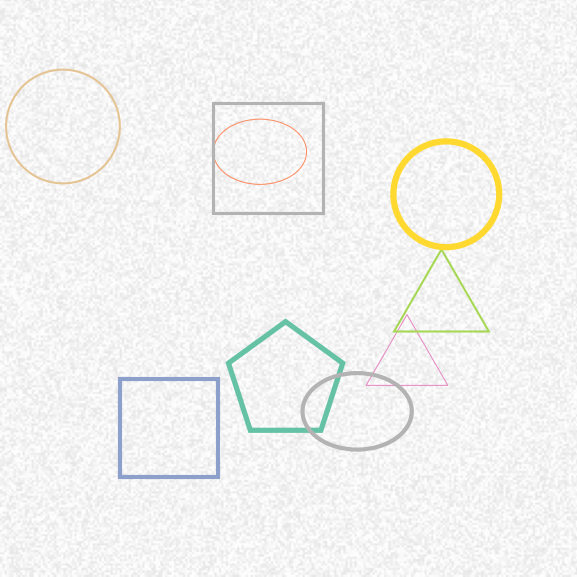[{"shape": "pentagon", "thickness": 2.5, "radius": 0.52, "center": [0.495, 0.338]}, {"shape": "oval", "thickness": 0.5, "radius": 0.4, "center": [0.45, 0.736]}, {"shape": "square", "thickness": 2, "radius": 0.42, "center": [0.292, 0.258]}, {"shape": "triangle", "thickness": 0.5, "radius": 0.41, "center": [0.705, 0.373]}, {"shape": "triangle", "thickness": 1, "radius": 0.47, "center": [0.764, 0.473]}, {"shape": "circle", "thickness": 3, "radius": 0.46, "center": [0.773, 0.663]}, {"shape": "circle", "thickness": 1, "radius": 0.49, "center": [0.109, 0.78]}, {"shape": "square", "thickness": 1.5, "radius": 0.48, "center": [0.463, 0.725]}, {"shape": "oval", "thickness": 2, "radius": 0.47, "center": [0.618, 0.287]}]